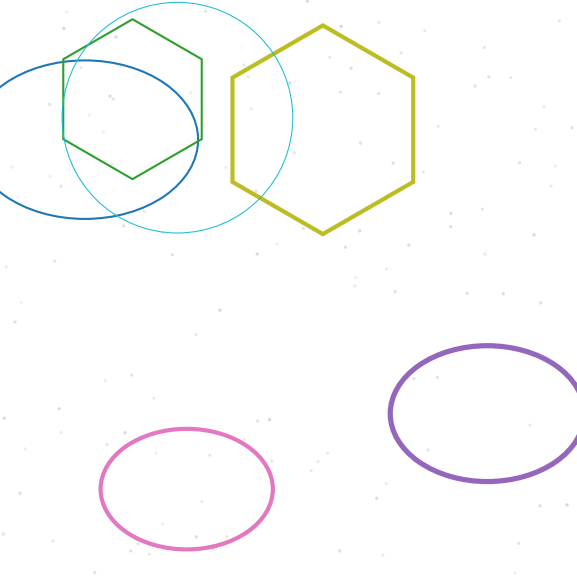[{"shape": "oval", "thickness": 1, "radius": 0.98, "center": [0.147, 0.757]}, {"shape": "hexagon", "thickness": 1, "radius": 0.69, "center": [0.229, 0.827]}, {"shape": "oval", "thickness": 2.5, "radius": 0.84, "center": [0.844, 0.283]}, {"shape": "oval", "thickness": 2, "radius": 0.75, "center": [0.323, 0.152]}, {"shape": "hexagon", "thickness": 2, "radius": 0.9, "center": [0.559, 0.774]}, {"shape": "circle", "thickness": 0.5, "radius": 1.0, "center": [0.307, 0.795]}]